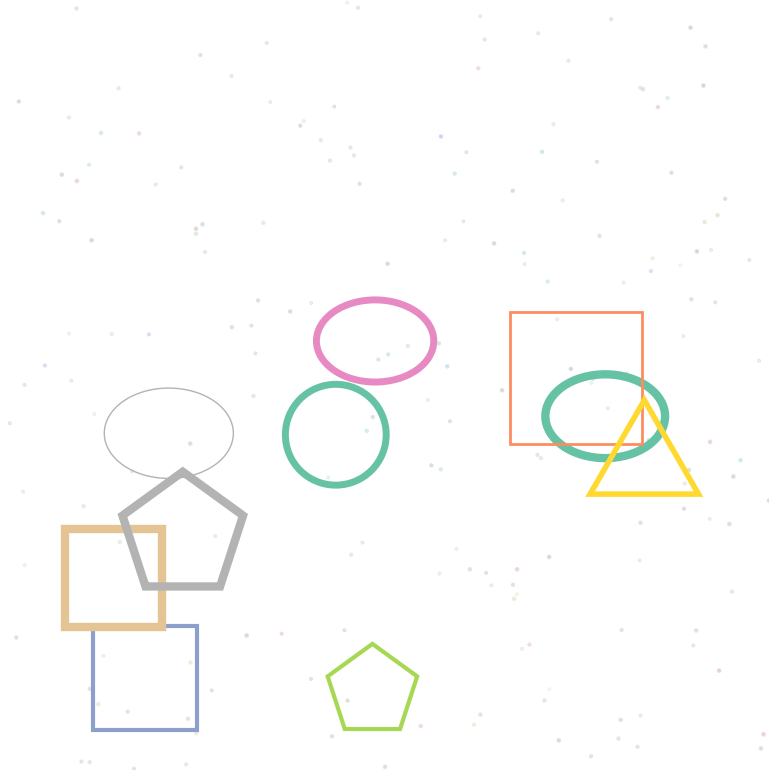[{"shape": "circle", "thickness": 2.5, "radius": 0.33, "center": [0.436, 0.435]}, {"shape": "oval", "thickness": 3, "radius": 0.39, "center": [0.786, 0.459]}, {"shape": "square", "thickness": 1, "radius": 0.43, "center": [0.749, 0.509]}, {"shape": "square", "thickness": 1.5, "radius": 0.34, "center": [0.189, 0.119]}, {"shape": "oval", "thickness": 2.5, "radius": 0.38, "center": [0.487, 0.557]}, {"shape": "pentagon", "thickness": 1.5, "radius": 0.31, "center": [0.484, 0.103]}, {"shape": "triangle", "thickness": 2, "radius": 0.41, "center": [0.837, 0.399]}, {"shape": "square", "thickness": 3, "radius": 0.32, "center": [0.148, 0.249]}, {"shape": "pentagon", "thickness": 3, "radius": 0.41, "center": [0.237, 0.305]}, {"shape": "oval", "thickness": 0.5, "radius": 0.42, "center": [0.219, 0.437]}]